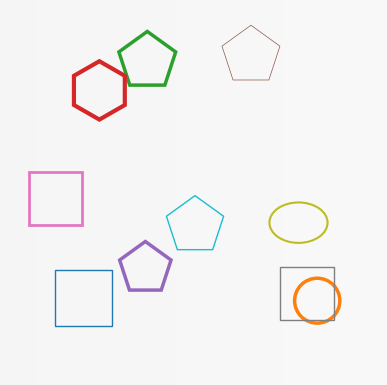[{"shape": "square", "thickness": 1, "radius": 0.36, "center": [0.216, 0.225]}, {"shape": "circle", "thickness": 2.5, "radius": 0.29, "center": [0.819, 0.219]}, {"shape": "pentagon", "thickness": 2.5, "radius": 0.39, "center": [0.38, 0.841]}, {"shape": "hexagon", "thickness": 3, "radius": 0.38, "center": [0.256, 0.765]}, {"shape": "pentagon", "thickness": 2.5, "radius": 0.35, "center": [0.375, 0.303]}, {"shape": "pentagon", "thickness": 0.5, "radius": 0.39, "center": [0.648, 0.856]}, {"shape": "square", "thickness": 2, "radius": 0.34, "center": [0.144, 0.485]}, {"shape": "square", "thickness": 1, "radius": 0.34, "center": [0.792, 0.238]}, {"shape": "oval", "thickness": 1.5, "radius": 0.38, "center": [0.77, 0.422]}, {"shape": "pentagon", "thickness": 1, "radius": 0.39, "center": [0.503, 0.414]}]